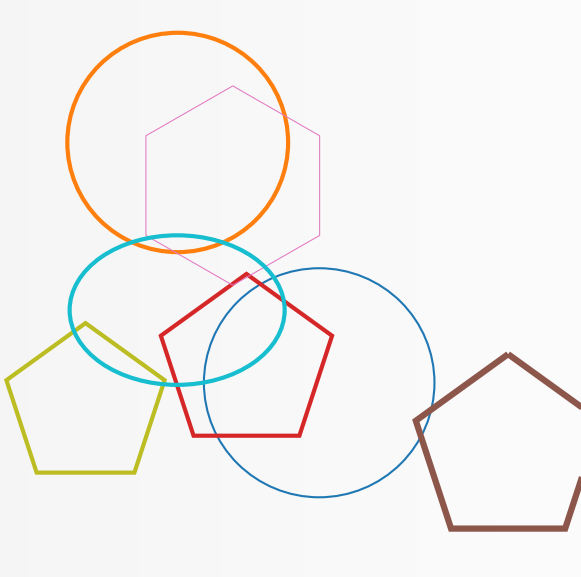[{"shape": "circle", "thickness": 1, "radius": 0.99, "center": [0.549, 0.336]}, {"shape": "circle", "thickness": 2, "radius": 0.95, "center": [0.306, 0.752]}, {"shape": "pentagon", "thickness": 2, "radius": 0.77, "center": [0.424, 0.37]}, {"shape": "pentagon", "thickness": 3, "radius": 0.83, "center": [0.874, 0.219]}, {"shape": "hexagon", "thickness": 0.5, "radius": 0.86, "center": [0.4, 0.678]}, {"shape": "pentagon", "thickness": 2, "radius": 0.72, "center": [0.147, 0.297]}, {"shape": "oval", "thickness": 2, "radius": 0.92, "center": [0.305, 0.462]}]